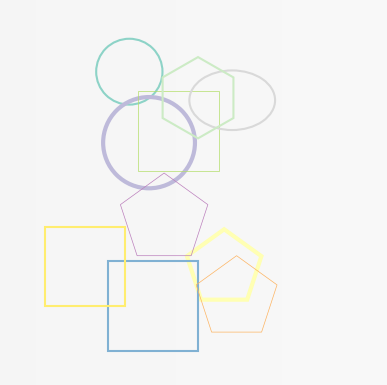[{"shape": "circle", "thickness": 1.5, "radius": 0.43, "center": [0.334, 0.814]}, {"shape": "pentagon", "thickness": 3, "radius": 0.51, "center": [0.578, 0.303]}, {"shape": "circle", "thickness": 3, "radius": 0.59, "center": [0.385, 0.629]}, {"shape": "square", "thickness": 1.5, "radius": 0.58, "center": [0.395, 0.206]}, {"shape": "pentagon", "thickness": 0.5, "radius": 0.55, "center": [0.611, 0.226]}, {"shape": "square", "thickness": 0.5, "radius": 0.52, "center": [0.461, 0.659]}, {"shape": "oval", "thickness": 1.5, "radius": 0.55, "center": [0.599, 0.74]}, {"shape": "pentagon", "thickness": 0.5, "radius": 0.59, "center": [0.424, 0.432]}, {"shape": "hexagon", "thickness": 1.5, "radius": 0.53, "center": [0.511, 0.746]}, {"shape": "square", "thickness": 1.5, "radius": 0.51, "center": [0.219, 0.308]}]